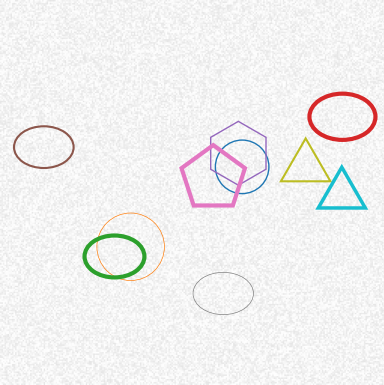[{"shape": "circle", "thickness": 1, "radius": 0.35, "center": [0.629, 0.567]}, {"shape": "circle", "thickness": 0.5, "radius": 0.44, "center": [0.339, 0.359]}, {"shape": "oval", "thickness": 3, "radius": 0.39, "center": [0.297, 0.334]}, {"shape": "oval", "thickness": 3, "radius": 0.43, "center": [0.889, 0.697]}, {"shape": "hexagon", "thickness": 1, "radius": 0.41, "center": [0.619, 0.602]}, {"shape": "oval", "thickness": 1.5, "radius": 0.39, "center": [0.114, 0.618]}, {"shape": "pentagon", "thickness": 3, "radius": 0.43, "center": [0.554, 0.536]}, {"shape": "oval", "thickness": 0.5, "radius": 0.39, "center": [0.58, 0.238]}, {"shape": "triangle", "thickness": 1.5, "radius": 0.37, "center": [0.794, 0.566]}, {"shape": "triangle", "thickness": 2.5, "radius": 0.35, "center": [0.888, 0.495]}]